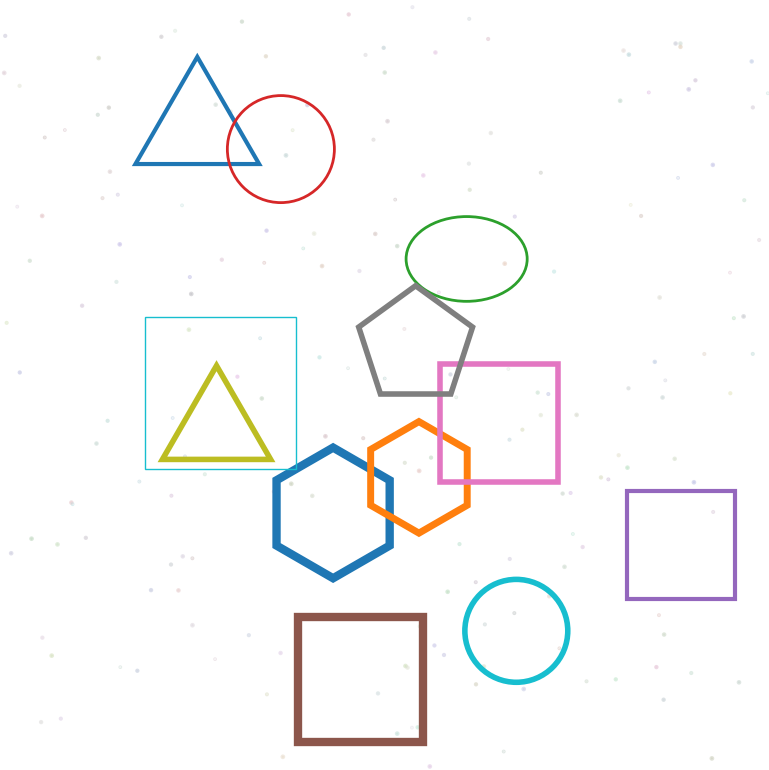[{"shape": "triangle", "thickness": 1.5, "radius": 0.46, "center": [0.256, 0.833]}, {"shape": "hexagon", "thickness": 3, "radius": 0.42, "center": [0.433, 0.334]}, {"shape": "hexagon", "thickness": 2.5, "radius": 0.36, "center": [0.544, 0.38]}, {"shape": "oval", "thickness": 1, "radius": 0.39, "center": [0.606, 0.664]}, {"shape": "circle", "thickness": 1, "radius": 0.35, "center": [0.365, 0.806]}, {"shape": "square", "thickness": 1.5, "radius": 0.35, "center": [0.885, 0.292]}, {"shape": "square", "thickness": 3, "radius": 0.41, "center": [0.468, 0.118]}, {"shape": "square", "thickness": 2, "radius": 0.38, "center": [0.648, 0.45]}, {"shape": "pentagon", "thickness": 2, "radius": 0.39, "center": [0.54, 0.551]}, {"shape": "triangle", "thickness": 2, "radius": 0.41, "center": [0.281, 0.444]}, {"shape": "square", "thickness": 0.5, "radius": 0.49, "center": [0.286, 0.49]}, {"shape": "circle", "thickness": 2, "radius": 0.33, "center": [0.671, 0.181]}]